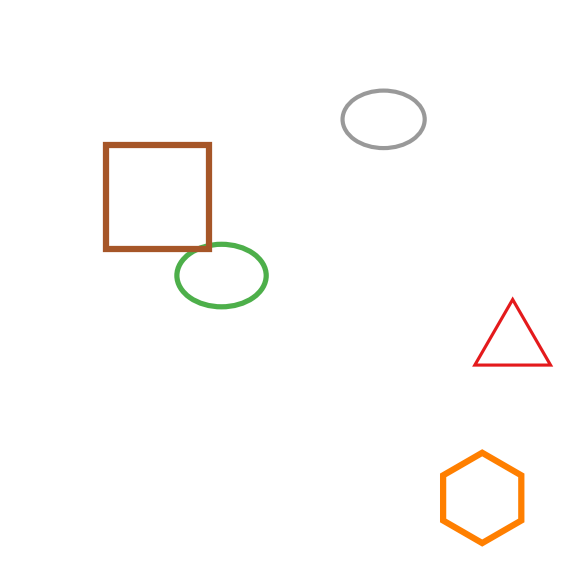[{"shape": "triangle", "thickness": 1.5, "radius": 0.38, "center": [0.888, 0.405]}, {"shape": "oval", "thickness": 2.5, "radius": 0.39, "center": [0.384, 0.522]}, {"shape": "hexagon", "thickness": 3, "radius": 0.39, "center": [0.835, 0.137]}, {"shape": "square", "thickness": 3, "radius": 0.45, "center": [0.273, 0.658]}, {"shape": "oval", "thickness": 2, "radius": 0.36, "center": [0.664, 0.792]}]